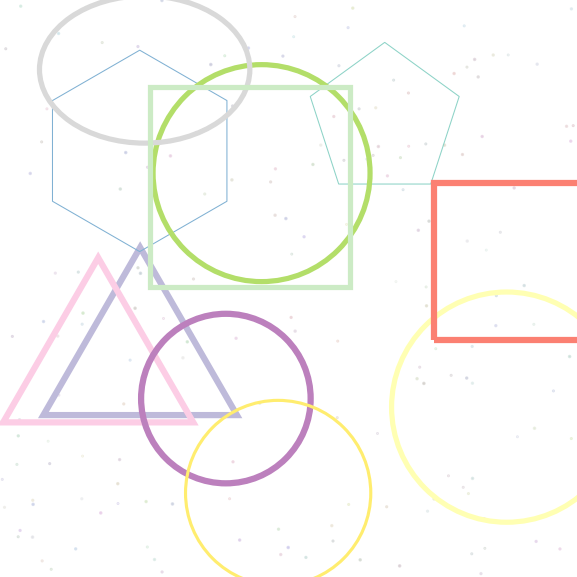[{"shape": "pentagon", "thickness": 0.5, "radius": 0.68, "center": [0.666, 0.79]}, {"shape": "circle", "thickness": 2.5, "radius": 1.0, "center": [0.877, 0.294]}, {"shape": "triangle", "thickness": 3, "radius": 0.97, "center": [0.243, 0.377]}, {"shape": "square", "thickness": 3, "radius": 0.68, "center": [0.889, 0.546]}, {"shape": "hexagon", "thickness": 0.5, "radius": 0.87, "center": [0.242, 0.738]}, {"shape": "circle", "thickness": 2.5, "radius": 0.94, "center": [0.453, 0.699]}, {"shape": "triangle", "thickness": 3, "radius": 0.95, "center": [0.17, 0.363]}, {"shape": "oval", "thickness": 2.5, "radius": 0.91, "center": [0.25, 0.879]}, {"shape": "circle", "thickness": 3, "radius": 0.73, "center": [0.391, 0.309]}, {"shape": "square", "thickness": 2.5, "radius": 0.87, "center": [0.433, 0.675]}, {"shape": "circle", "thickness": 1.5, "radius": 0.8, "center": [0.482, 0.145]}]